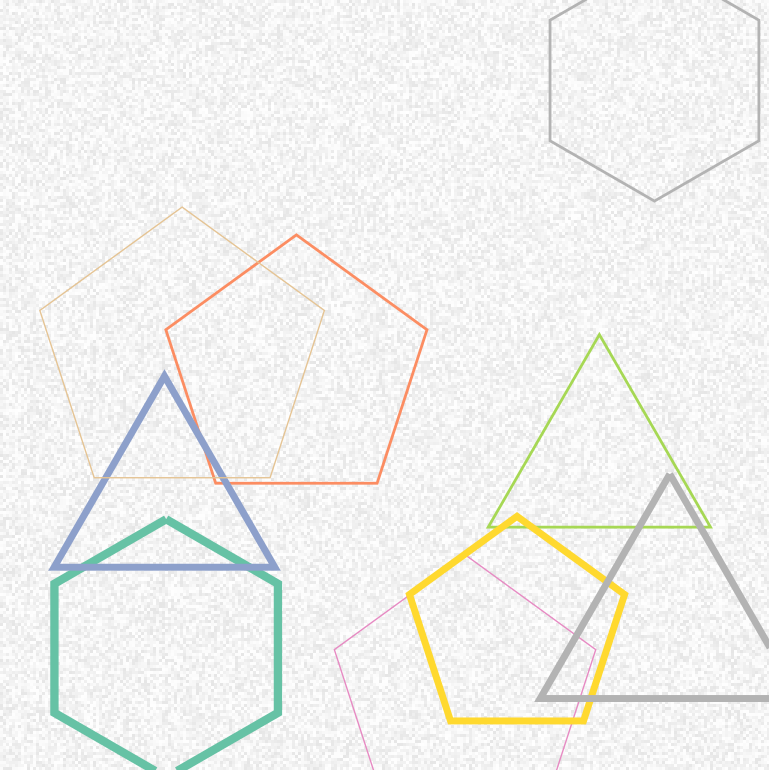[{"shape": "hexagon", "thickness": 3, "radius": 0.84, "center": [0.216, 0.158]}, {"shape": "pentagon", "thickness": 1, "radius": 0.89, "center": [0.385, 0.517]}, {"shape": "triangle", "thickness": 2.5, "radius": 0.83, "center": [0.214, 0.346]}, {"shape": "pentagon", "thickness": 0.5, "radius": 0.89, "center": [0.604, 0.101]}, {"shape": "triangle", "thickness": 1, "radius": 0.83, "center": [0.778, 0.399]}, {"shape": "pentagon", "thickness": 2.5, "radius": 0.73, "center": [0.671, 0.183]}, {"shape": "pentagon", "thickness": 0.5, "radius": 0.97, "center": [0.237, 0.537]}, {"shape": "hexagon", "thickness": 1, "radius": 0.78, "center": [0.85, 0.895]}, {"shape": "triangle", "thickness": 2.5, "radius": 0.97, "center": [0.87, 0.19]}]